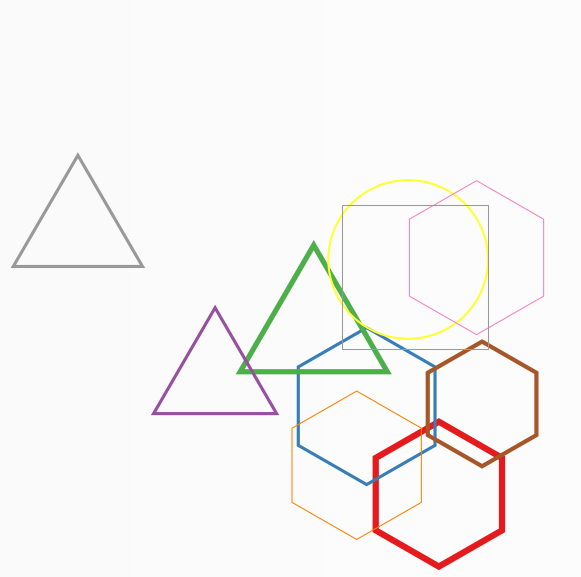[{"shape": "hexagon", "thickness": 3, "radius": 0.63, "center": [0.755, 0.143]}, {"shape": "hexagon", "thickness": 1.5, "radius": 0.68, "center": [0.631, 0.296]}, {"shape": "triangle", "thickness": 2.5, "radius": 0.73, "center": [0.54, 0.428]}, {"shape": "triangle", "thickness": 1.5, "radius": 0.61, "center": [0.37, 0.344]}, {"shape": "hexagon", "thickness": 0.5, "radius": 0.64, "center": [0.614, 0.193]}, {"shape": "circle", "thickness": 1, "radius": 0.69, "center": [0.702, 0.55]}, {"shape": "hexagon", "thickness": 2, "radius": 0.54, "center": [0.829, 0.3]}, {"shape": "hexagon", "thickness": 0.5, "radius": 0.67, "center": [0.82, 0.553]}, {"shape": "triangle", "thickness": 1.5, "radius": 0.64, "center": [0.134, 0.602]}, {"shape": "square", "thickness": 0.5, "radius": 0.63, "center": [0.714, 0.52]}]